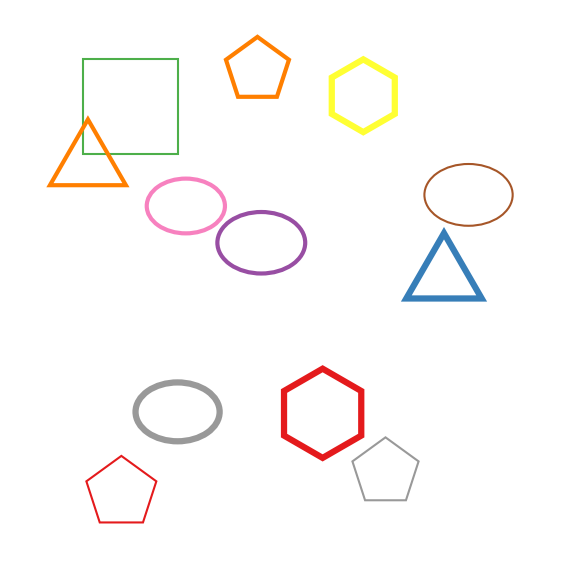[{"shape": "pentagon", "thickness": 1, "radius": 0.32, "center": [0.21, 0.146]}, {"shape": "hexagon", "thickness": 3, "radius": 0.39, "center": [0.559, 0.283]}, {"shape": "triangle", "thickness": 3, "radius": 0.38, "center": [0.769, 0.52]}, {"shape": "square", "thickness": 1, "radius": 0.41, "center": [0.225, 0.814]}, {"shape": "oval", "thickness": 2, "radius": 0.38, "center": [0.452, 0.579]}, {"shape": "triangle", "thickness": 2, "radius": 0.38, "center": [0.152, 0.716]}, {"shape": "pentagon", "thickness": 2, "radius": 0.29, "center": [0.446, 0.878]}, {"shape": "hexagon", "thickness": 3, "radius": 0.32, "center": [0.629, 0.833]}, {"shape": "oval", "thickness": 1, "radius": 0.38, "center": [0.811, 0.662]}, {"shape": "oval", "thickness": 2, "radius": 0.34, "center": [0.322, 0.642]}, {"shape": "pentagon", "thickness": 1, "radius": 0.3, "center": [0.668, 0.182]}, {"shape": "oval", "thickness": 3, "radius": 0.36, "center": [0.308, 0.286]}]